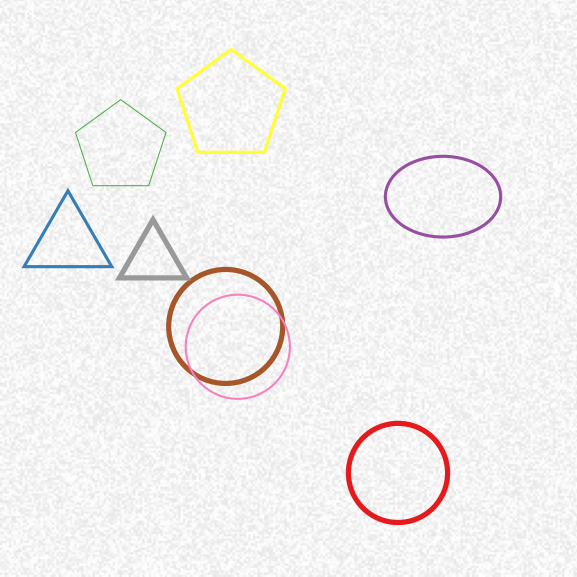[{"shape": "circle", "thickness": 2.5, "radius": 0.43, "center": [0.689, 0.18]}, {"shape": "triangle", "thickness": 1.5, "radius": 0.44, "center": [0.118, 0.581]}, {"shape": "pentagon", "thickness": 0.5, "radius": 0.41, "center": [0.209, 0.744]}, {"shape": "oval", "thickness": 1.5, "radius": 0.5, "center": [0.767, 0.659]}, {"shape": "pentagon", "thickness": 1.5, "radius": 0.49, "center": [0.4, 0.815]}, {"shape": "circle", "thickness": 2.5, "radius": 0.49, "center": [0.391, 0.434]}, {"shape": "circle", "thickness": 1, "radius": 0.45, "center": [0.412, 0.399]}, {"shape": "triangle", "thickness": 2.5, "radius": 0.34, "center": [0.265, 0.552]}]